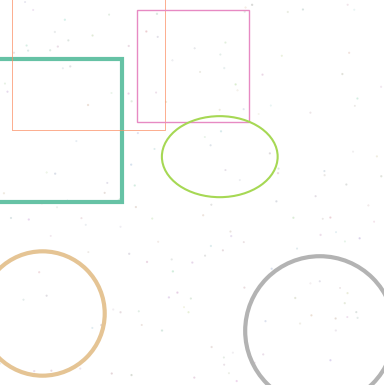[{"shape": "square", "thickness": 3, "radius": 0.93, "center": [0.132, 0.661]}, {"shape": "square", "thickness": 0.5, "radius": 0.99, "center": [0.23, 0.861]}, {"shape": "square", "thickness": 1, "radius": 0.73, "center": [0.501, 0.829]}, {"shape": "oval", "thickness": 1.5, "radius": 0.75, "center": [0.571, 0.593]}, {"shape": "circle", "thickness": 3, "radius": 0.81, "center": [0.111, 0.186]}, {"shape": "circle", "thickness": 3, "radius": 0.97, "center": [0.831, 0.141]}]